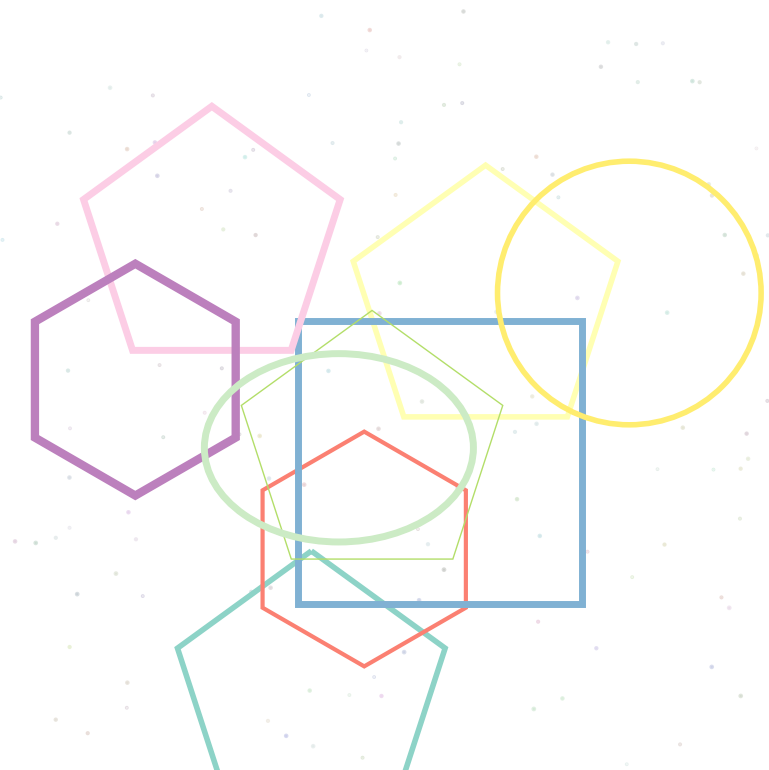[{"shape": "pentagon", "thickness": 2, "radius": 0.91, "center": [0.404, 0.102]}, {"shape": "pentagon", "thickness": 2, "radius": 0.9, "center": [0.631, 0.605]}, {"shape": "hexagon", "thickness": 1.5, "radius": 0.76, "center": [0.473, 0.287]}, {"shape": "square", "thickness": 2.5, "radius": 0.92, "center": [0.572, 0.399]}, {"shape": "pentagon", "thickness": 0.5, "radius": 0.89, "center": [0.483, 0.418]}, {"shape": "pentagon", "thickness": 2.5, "radius": 0.88, "center": [0.275, 0.687]}, {"shape": "hexagon", "thickness": 3, "radius": 0.75, "center": [0.176, 0.507]}, {"shape": "oval", "thickness": 2.5, "radius": 0.87, "center": [0.44, 0.418]}, {"shape": "circle", "thickness": 2, "radius": 0.86, "center": [0.817, 0.619]}]